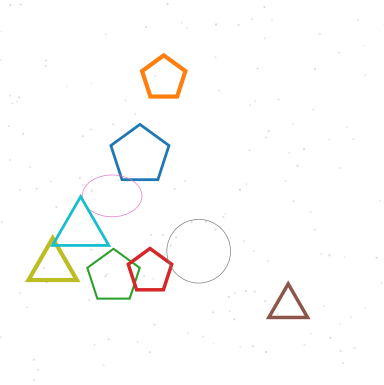[{"shape": "pentagon", "thickness": 2, "radius": 0.4, "center": [0.363, 0.597]}, {"shape": "pentagon", "thickness": 3, "radius": 0.3, "center": [0.425, 0.797]}, {"shape": "pentagon", "thickness": 1.5, "radius": 0.36, "center": [0.295, 0.282]}, {"shape": "pentagon", "thickness": 2.5, "radius": 0.3, "center": [0.39, 0.295]}, {"shape": "triangle", "thickness": 2.5, "radius": 0.29, "center": [0.749, 0.205]}, {"shape": "oval", "thickness": 0.5, "radius": 0.39, "center": [0.291, 0.491]}, {"shape": "circle", "thickness": 0.5, "radius": 0.41, "center": [0.516, 0.348]}, {"shape": "triangle", "thickness": 3, "radius": 0.36, "center": [0.137, 0.309]}, {"shape": "triangle", "thickness": 2, "radius": 0.42, "center": [0.209, 0.405]}]